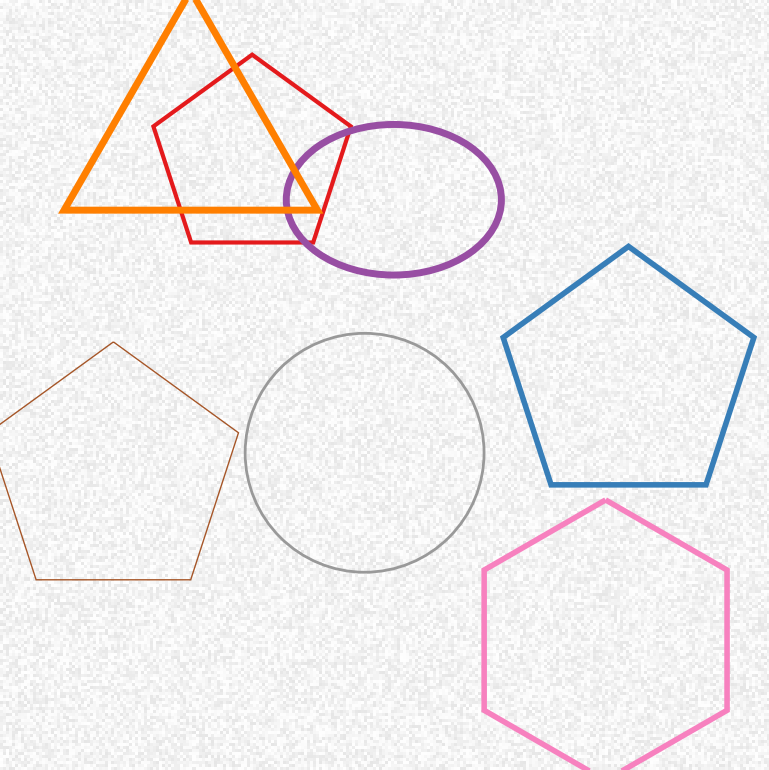[{"shape": "pentagon", "thickness": 1.5, "radius": 0.67, "center": [0.327, 0.794]}, {"shape": "pentagon", "thickness": 2, "radius": 0.86, "center": [0.816, 0.509]}, {"shape": "oval", "thickness": 2.5, "radius": 0.7, "center": [0.511, 0.741]}, {"shape": "triangle", "thickness": 2.5, "radius": 0.95, "center": [0.248, 0.822]}, {"shape": "pentagon", "thickness": 0.5, "radius": 0.85, "center": [0.147, 0.385]}, {"shape": "hexagon", "thickness": 2, "radius": 0.91, "center": [0.786, 0.169]}, {"shape": "circle", "thickness": 1, "radius": 0.78, "center": [0.474, 0.412]}]